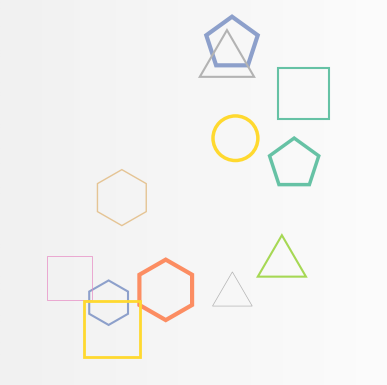[{"shape": "pentagon", "thickness": 2.5, "radius": 0.33, "center": [0.759, 0.575]}, {"shape": "square", "thickness": 1.5, "radius": 0.33, "center": [0.784, 0.757]}, {"shape": "hexagon", "thickness": 3, "radius": 0.39, "center": [0.428, 0.247]}, {"shape": "pentagon", "thickness": 3, "radius": 0.35, "center": [0.599, 0.887]}, {"shape": "hexagon", "thickness": 1.5, "radius": 0.29, "center": [0.28, 0.214]}, {"shape": "square", "thickness": 0.5, "radius": 0.29, "center": [0.179, 0.278]}, {"shape": "triangle", "thickness": 1.5, "radius": 0.36, "center": [0.727, 0.317]}, {"shape": "circle", "thickness": 2.5, "radius": 0.29, "center": [0.608, 0.641]}, {"shape": "square", "thickness": 2, "radius": 0.36, "center": [0.289, 0.144]}, {"shape": "hexagon", "thickness": 1, "radius": 0.36, "center": [0.314, 0.487]}, {"shape": "triangle", "thickness": 0.5, "radius": 0.3, "center": [0.6, 0.235]}, {"shape": "triangle", "thickness": 1.5, "radius": 0.4, "center": [0.586, 0.841]}]